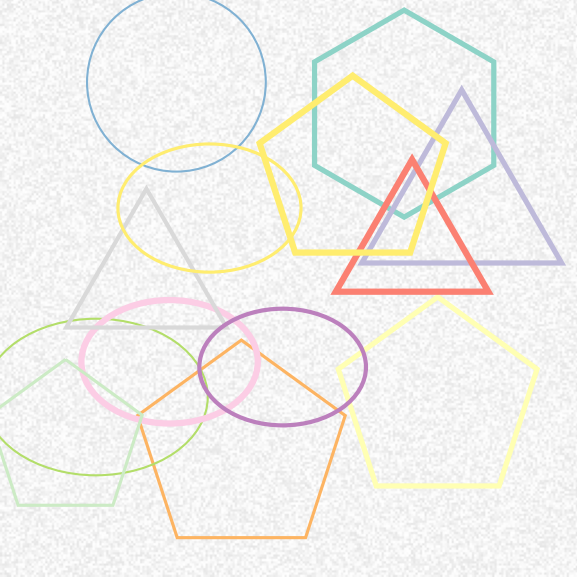[{"shape": "hexagon", "thickness": 2.5, "radius": 0.9, "center": [0.7, 0.802]}, {"shape": "pentagon", "thickness": 2.5, "radius": 0.9, "center": [0.758, 0.304]}, {"shape": "triangle", "thickness": 2.5, "radius": 1.0, "center": [0.799, 0.644]}, {"shape": "triangle", "thickness": 3, "radius": 0.76, "center": [0.714, 0.57]}, {"shape": "circle", "thickness": 1, "radius": 0.77, "center": [0.305, 0.857]}, {"shape": "pentagon", "thickness": 1.5, "radius": 0.95, "center": [0.418, 0.221]}, {"shape": "oval", "thickness": 1, "radius": 0.97, "center": [0.166, 0.312]}, {"shape": "oval", "thickness": 3, "radius": 0.76, "center": [0.294, 0.373]}, {"shape": "triangle", "thickness": 2, "radius": 0.8, "center": [0.254, 0.512]}, {"shape": "oval", "thickness": 2, "radius": 0.72, "center": [0.489, 0.364]}, {"shape": "pentagon", "thickness": 1.5, "radius": 0.7, "center": [0.113, 0.237]}, {"shape": "oval", "thickness": 1.5, "radius": 0.79, "center": [0.363, 0.639]}, {"shape": "pentagon", "thickness": 3, "radius": 0.85, "center": [0.611, 0.699]}]